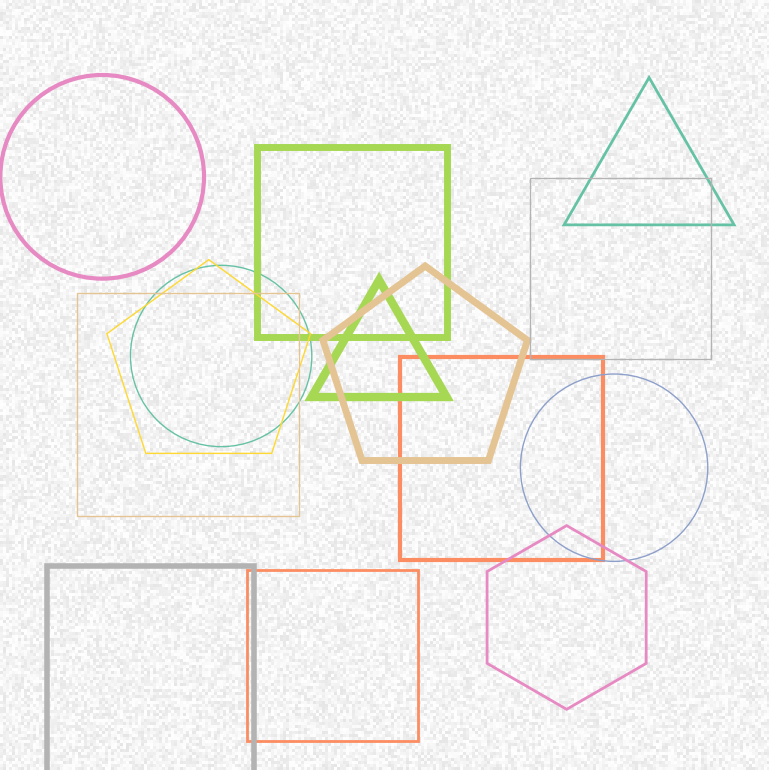[{"shape": "circle", "thickness": 0.5, "radius": 0.59, "center": [0.287, 0.538]}, {"shape": "triangle", "thickness": 1, "radius": 0.64, "center": [0.843, 0.772]}, {"shape": "square", "thickness": 1.5, "radius": 0.66, "center": [0.651, 0.404]}, {"shape": "square", "thickness": 1, "radius": 0.55, "center": [0.432, 0.149]}, {"shape": "circle", "thickness": 0.5, "radius": 0.61, "center": [0.798, 0.393]}, {"shape": "circle", "thickness": 1.5, "radius": 0.66, "center": [0.133, 0.77]}, {"shape": "hexagon", "thickness": 1, "radius": 0.6, "center": [0.736, 0.198]}, {"shape": "triangle", "thickness": 3, "radius": 0.51, "center": [0.492, 0.535]}, {"shape": "square", "thickness": 2.5, "radius": 0.62, "center": [0.457, 0.685]}, {"shape": "pentagon", "thickness": 0.5, "radius": 0.7, "center": [0.271, 0.524]}, {"shape": "pentagon", "thickness": 2.5, "radius": 0.7, "center": [0.552, 0.515]}, {"shape": "square", "thickness": 0.5, "radius": 0.72, "center": [0.244, 0.474]}, {"shape": "square", "thickness": 2, "radius": 0.67, "center": [0.196, 0.131]}, {"shape": "square", "thickness": 0.5, "radius": 0.59, "center": [0.806, 0.652]}]